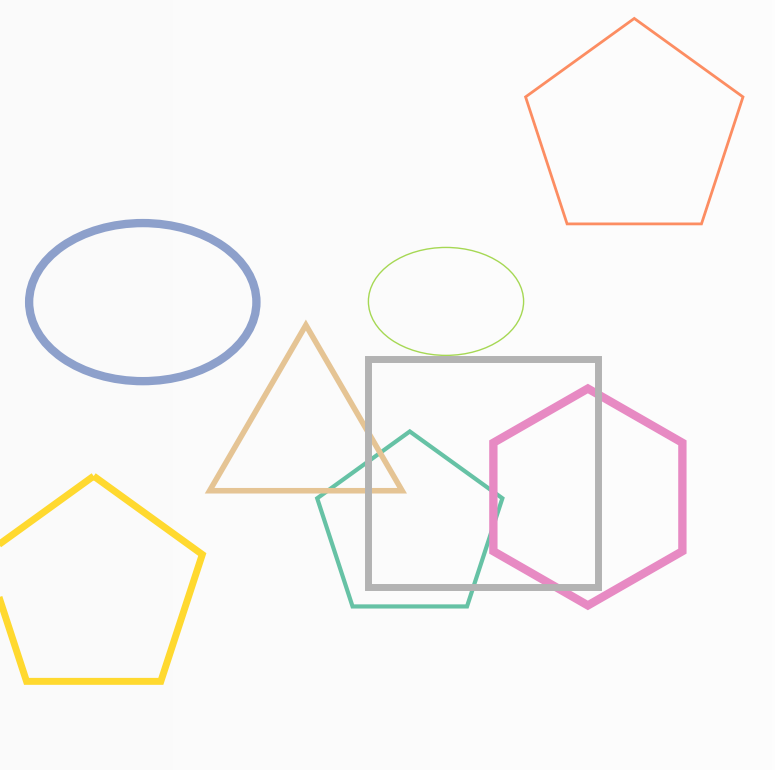[{"shape": "pentagon", "thickness": 1.5, "radius": 0.63, "center": [0.529, 0.314]}, {"shape": "pentagon", "thickness": 1, "radius": 0.74, "center": [0.818, 0.829]}, {"shape": "oval", "thickness": 3, "radius": 0.73, "center": [0.184, 0.608]}, {"shape": "hexagon", "thickness": 3, "radius": 0.7, "center": [0.759, 0.355]}, {"shape": "oval", "thickness": 0.5, "radius": 0.5, "center": [0.575, 0.609]}, {"shape": "pentagon", "thickness": 2.5, "radius": 0.74, "center": [0.121, 0.234]}, {"shape": "triangle", "thickness": 2, "radius": 0.72, "center": [0.395, 0.434]}, {"shape": "square", "thickness": 2.5, "radius": 0.74, "center": [0.623, 0.386]}]